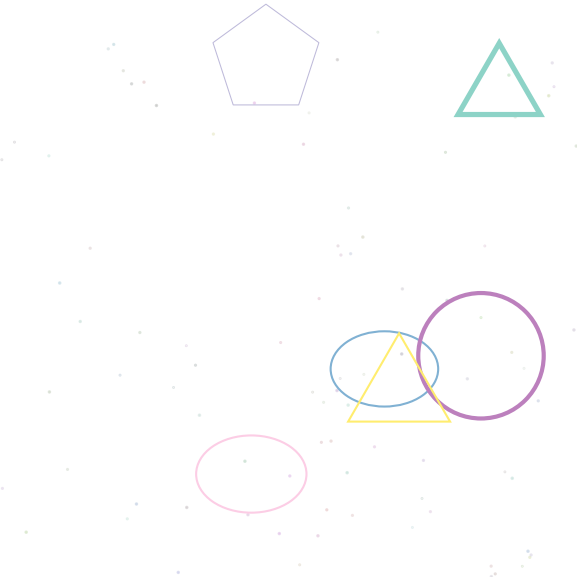[{"shape": "triangle", "thickness": 2.5, "radius": 0.41, "center": [0.864, 0.842]}, {"shape": "pentagon", "thickness": 0.5, "radius": 0.48, "center": [0.46, 0.895]}, {"shape": "oval", "thickness": 1, "radius": 0.47, "center": [0.666, 0.36]}, {"shape": "oval", "thickness": 1, "radius": 0.48, "center": [0.435, 0.178]}, {"shape": "circle", "thickness": 2, "radius": 0.54, "center": [0.833, 0.383]}, {"shape": "triangle", "thickness": 1, "radius": 0.51, "center": [0.691, 0.32]}]